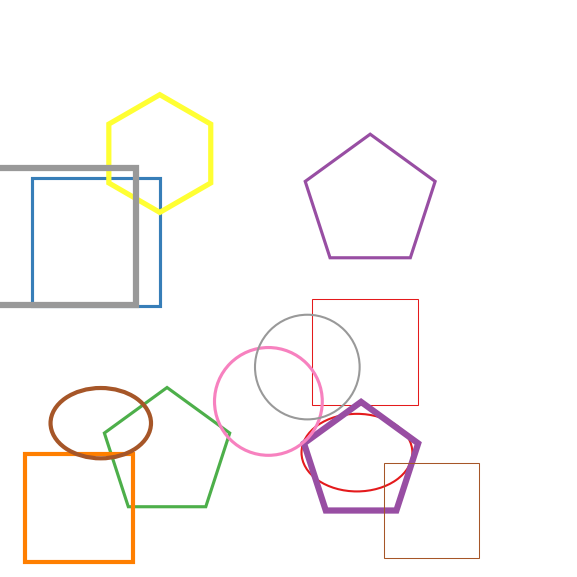[{"shape": "square", "thickness": 0.5, "radius": 0.46, "center": [0.631, 0.389]}, {"shape": "oval", "thickness": 1, "radius": 0.48, "center": [0.618, 0.215]}, {"shape": "square", "thickness": 1.5, "radius": 0.55, "center": [0.167, 0.58]}, {"shape": "pentagon", "thickness": 1.5, "radius": 0.57, "center": [0.289, 0.214]}, {"shape": "pentagon", "thickness": 3, "radius": 0.52, "center": [0.625, 0.199]}, {"shape": "pentagon", "thickness": 1.5, "radius": 0.59, "center": [0.641, 0.648]}, {"shape": "square", "thickness": 2, "radius": 0.47, "center": [0.137, 0.119]}, {"shape": "hexagon", "thickness": 2.5, "radius": 0.51, "center": [0.277, 0.733]}, {"shape": "oval", "thickness": 2, "radius": 0.43, "center": [0.175, 0.266]}, {"shape": "square", "thickness": 0.5, "radius": 0.41, "center": [0.747, 0.115]}, {"shape": "circle", "thickness": 1.5, "radius": 0.47, "center": [0.465, 0.304]}, {"shape": "square", "thickness": 3, "radius": 0.59, "center": [0.116, 0.589]}, {"shape": "circle", "thickness": 1, "radius": 0.45, "center": [0.532, 0.364]}]